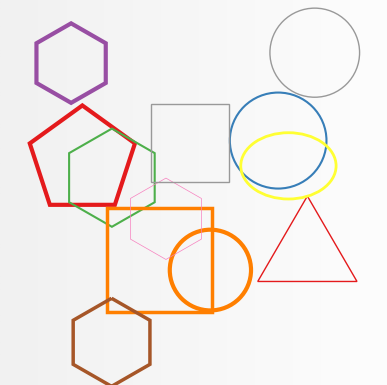[{"shape": "triangle", "thickness": 1, "radius": 0.74, "center": [0.793, 0.343]}, {"shape": "pentagon", "thickness": 3, "radius": 0.71, "center": [0.213, 0.583]}, {"shape": "circle", "thickness": 1.5, "radius": 0.62, "center": [0.718, 0.635]}, {"shape": "hexagon", "thickness": 1.5, "radius": 0.64, "center": [0.289, 0.538]}, {"shape": "hexagon", "thickness": 3, "radius": 0.52, "center": [0.184, 0.836]}, {"shape": "square", "thickness": 2.5, "radius": 0.68, "center": [0.412, 0.325]}, {"shape": "circle", "thickness": 3, "radius": 0.52, "center": [0.543, 0.299]}, {"shape": "oval", "thickness": 2, "radius": 0.61, "center": [0.744, 0.569]}, {"shape": "hexagon", "thickness": 2.5, "radius": 0.57, "center": [0.288, 0.111]}, {"shape": "hexagon", "thickness": 0.5, "radius": 0.53, "center": [0.428, 0.432]}, {"shape": "square", "thickness": 1, "radius": 0.51, "center": [0.49, 0.629]}, {"shape": "circle", "thickness": 1, "radius": 0.58, "center": [0.812, 0.863]}]